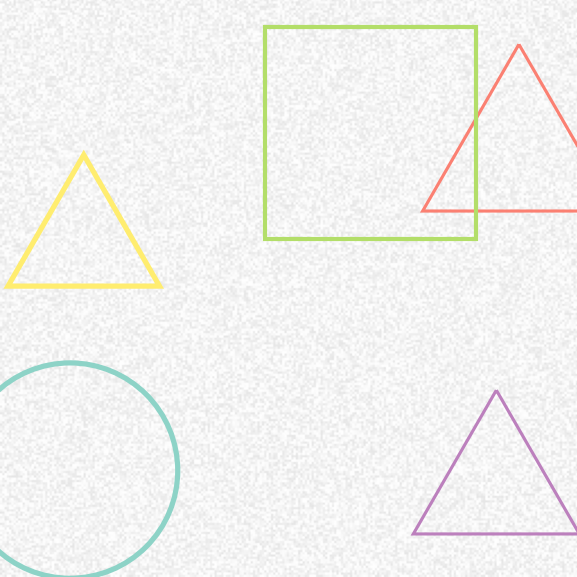[{"shape": "circle", "thickness": 2.5, "radius": 0.93, "center": [0.121, 0.184]}, {"shape": "triangle", "thickness": 1.5, "radius": 0.96, "center": [0.899, 0.73]}, {"shape": "square", "thickness": 2, "radius": 0.92, "center": [0.641, 0.769]}, {"shape": "triangle", "thickness": 1.5, "radius": 0.83, "center": [0.859, 0.158]}, {"shape": "triangle", "thickness": 2.5, "radius": 0.76, "center": [0.145, 0.579]}]